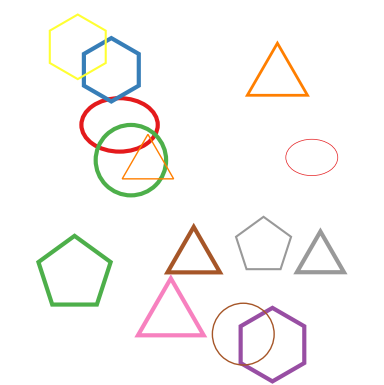[{"shape": "oval", "thickness": 0.5, "radius": 0.34, "center": [0.81, 0.591]}, {"shape": "oval", "thickness": 3, "radius": 0.5, "center": [0.311, 0.676]}, {"shape": "hexagon", "thickness": 3, "radius": 0.41, "center": [0.289, 0.819]}, {"shape": "pentagon", "thickness": 3, "radius": 0.49, "center": [0.194, 0.289]}, {"shape": "circle", "thickness": 3, "radius": 0.46, "center": [0.34, 0.584]}, {"shape": "hexagon", "thickness": 3, "radius": 0.48, "center": [0.708, 0.105]}, {"shape": "triangle", "thickness": 2, "radius": 0.45, "center": [0.721, 0.798]}, {"shape": "triangle", "thickness": 1, "radius": 0.39, "center": [0.384, 0.574]}, {"shape": "hexagon", "thickness": 1.5, "radius": 0.42, "center": [0.202, 0.878]}, {"shape": "triangle", "thickness": 3, "radius": 0.39, "center": [0.503, 0.332]}, {"shape": "circle", "thickness": 1, "radius": 0.4, "center": [0.632, 0.132]}, {"shape": "triangle", "thickness": 3, "radius": 0.49, "center": [0.444, 0.178]}, {"shape": "triangle", "thickness": 3, "radius": 0.35, "center": [0.832, 0.328]}, {"shape": "pentagon", "thickness": 1.5, "radius": 0.38, "center": [0.685, 0.362]}]